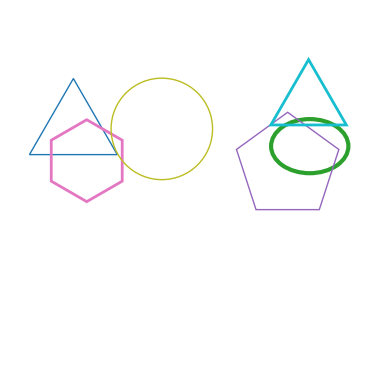[{"shape": "triangle", "thickness": 1, "radius": 0.66, "center": [0.191, 0.664]}, {"shape": "oval", "thickness": 3, "radius": 0.5, "center": [0.804, 0.62]}, {"shape": "pentagon", "thickness": 1, "radius": 0.7, "center": [0.747, 0.569]}, {"shape": "hexagon", "thickness": 2, "radius": 0.53, "center": [0.225, 0.583]}, {"shape": "circle", "thickness": 1, "radius": 0.66, "center": [0.42, 0.665]}, {"shape": "triangle", "thickness": 2, "radius": 0.57, "center": [0.801, 0.732]}]